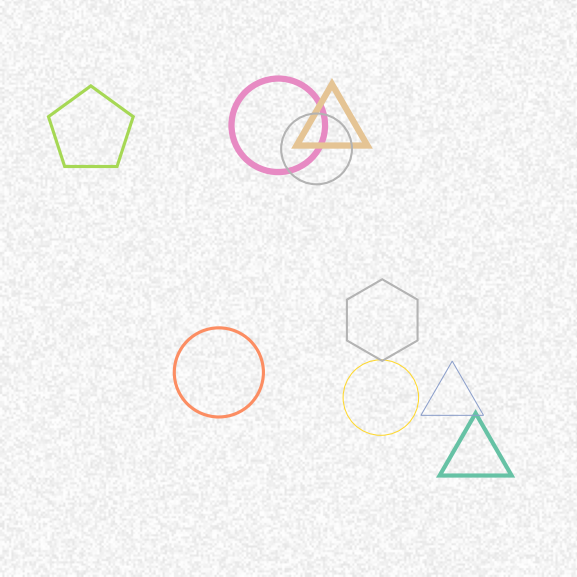[{"shape": "triangle", "thickness": 2, "radius": 0.36, "center": [0.824, 0.212]}, {"shape": "circle", "thickness": 1.5, "radius": 0.39, "center": [0.379, 0.354]}, {"shape": "triangle", "thickness": 0.5, "radius": 0.31, "center": [0.783, 0.311]}, {"shape": "circle", "thickness": 3, "radius": 0.4, "center": [0.482, 0.782]}, {"shape": "pentagon", "thickness": 1.5, "radius": 0.39, "center": [0.157, 0.773]}, {"shape": "circle", "thickness": 0.5, "radius": 0.33, "center": [0.659, 0.311]}, {"shape": "triangle", "thickness": 3, "radius": 0.35, "center": [0.575, 0.783]}, {"shape": "hexagon", "thickness": 1, "radius": 0.35, "center": [0.662, 0.445]}, {"shape": "circle", "thickness": 1, "radius": 0.31, "center": [0.548, 0.741]}]